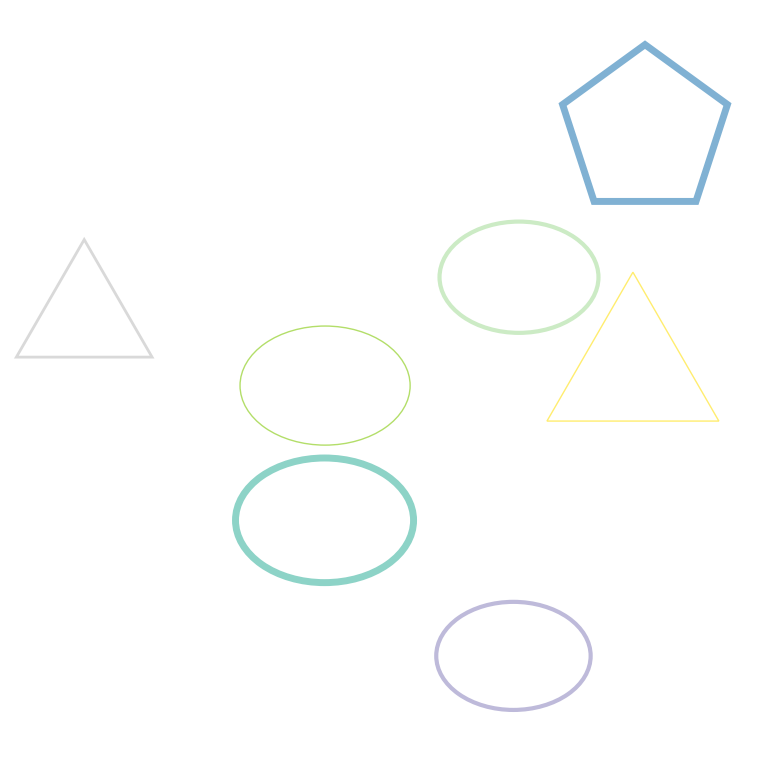[{"shape": "oval", "thickness": 2.5, "radius": 0.58, "center": [0.421, 0.324]}, {"shape": "oval", "thickness": 1.5, "radius": 0.5, "center": [0.667, 0.148]}, {"shape": "pentagon", "thickness": 2.5, "radius": 0.56, "center": [0.838, 0.829]}, {"shape": "oval", "thickness": 0.5, "radius": 0.55, "center": [0.422, 0.499]}, {"shape": "triangle", "thickness": 1, "radius": 0.51, "center": [0.109, 0.587]}, {"shape": "oval", "thickness": 1.5, "radius": 0.52, "center": [0.674, 0.64]}, {"shape": "triangle", "thickness": 0.5, "radius": 0.64, "center": [0.822, 0.518]}]